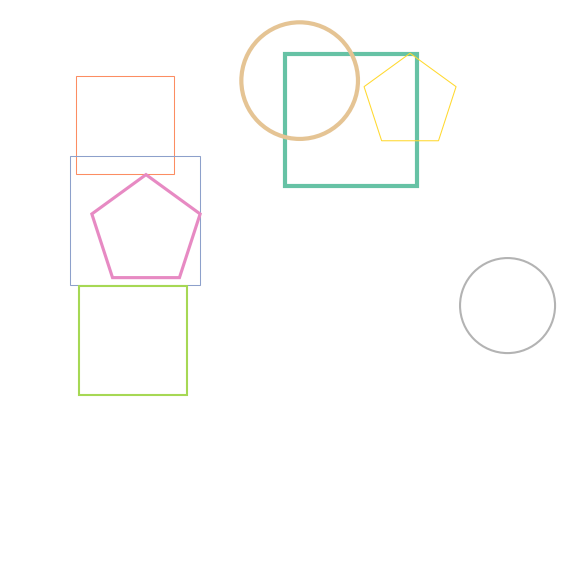[{"shape": "square", "thickness": 2, "radius": 0.57, "center": [0.608, 0.792]}, {"shape": "square", "thickness": 0.5, "radius": 0.42, "center": [0.217, 0.782]}, {"shape": "square", "thickness": 0.5, "radius": 0.56, "center": [0.234, 0.617]}, {"shape": "pentagon", "thickness": 1.5, "radius": 0.49, "center": [0.253, 0.598]}, {"shape": "square", "thickness": 1, "radius": 0.47, "center": [0.231, 0.41]}, {"shape": "pentagon", "thickness": 0.5, "radius": 0.42, "center": [0.71, 0.823]}, {"shape": "circle", "thickness": 2, "radius": 0.5, "center": [0.519, 0.86]}, {"shape": "circle", "thickness": 1, "radius": 0.41, "center": [0.879, 0.47]}]